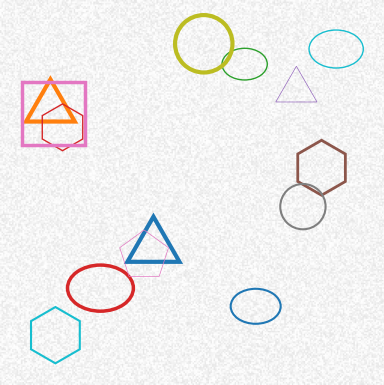[{"shape": "oval", "thickness": 1.5, "radius": 0.32, "center": [0.664, 0.204]}, {"shape": "triangle", "thickness": 3, "radius": 0.39, "center": [0.399, 0.359]}, {"shape": "triangle", "thickness": 3, "radius": 0.37, "center": [0.131, 0.721]}, {"shape": "oval", "thickness": 1, "radius": 0.29, "center": [0.635, 0.833]}, {"shape": "hexagon", "thickness": 1, "radius": 0.3, "center": [0.162, 0.669]}, {"shape": "oval", "thickness": 2.5, "radius": 0.43, "center": [0.261, 0.252]}, {"shape": "triangle", "thickness": 0.5, "radius": 0.31, "center": [0.77, 0.766]}, {"shape": "hexagon", "thickness": 2, "radius": 0.36, "center": [0.835, 0.564]}, {"shape": "pentagon", "thickness": 0.5, "radius": 0.33, "center": [0.374, 0.336]}, {"shape": "square", "thickness": 2.5, "radius": 0.41, "center": [0.139, 0.705]}, {"shape": "circle", "thickness": 1.5, "radius": 0.29, "center": [0.787, 0.463]}, {"shape": "circle", "thickness": 3, "radius": 0.37, "center": [0.529, 0.886]}, {"shape": "hexagon", "thickness": 1.5, "radius": 0.37, "center": [0.144, 0.129]}, {"shape": "oval", "thickness": 1, "radius": 0.35, "center": [0.873, 0.873]}]